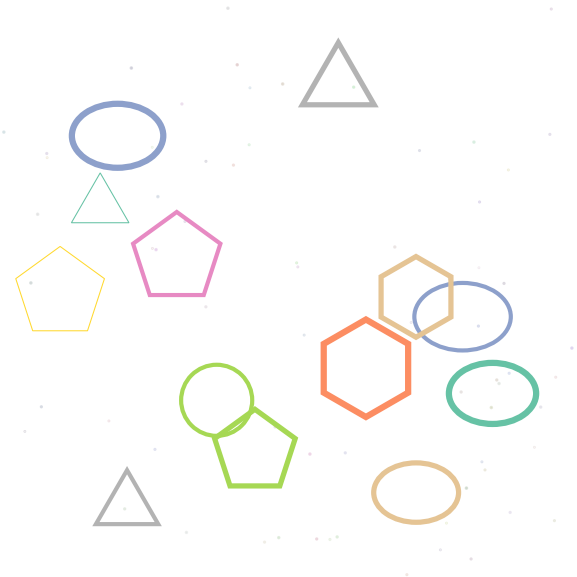[{"shape": "triangle", "thickness": 0.5, "radius": 0.29, "center": [0.173, 0.642]}, {"shape": "oval", "thickness": 3, "radius": 0.38, "center": [0.853, 0.318]}, {"shape": "hexagon", "thickness": 3, "radius": 0.42, "center": [0.634, 0.361]}, {"shape": "oval", "thickness": 3, "radius": 0.4, "center": [0.204, 0.764]}, {"shape": "oval", "thickness": 2, "radius": 0.42, "center": [0.801, 0.451]}, {"shape": "pentagon", "thickness": 2, "radius": 0.4, "center": [0.306, 0.553]}, {"shape": "circle", "thickness": 2, "radius": 0.31, "center": [0.375, 0.306]}, {"shape": "pentagon", "thickness": 2.5, "radius": 0.37, "center": [0.441, 0.217]}, {"shape": "pentagon", "thickness": 0.5, "radius": 0.4, "center": [0.104, 0.492]}, {"shape": "oval", "thickness": 2.5, "radius": 0.37, "center": [0.721, 0.146]}, {"shape": "hexagon", "thickness": 2.5, "radius": 0.35, "center": [0.72, 0.485]}, {"shape": "triangle", "thickness": 2.5, "radius": 0.36, "center": [0.586, 0.854]}, {"shape": "triangle", "thickness": 2, "radius": 0.31, "center": [0.22, 0.123]}]